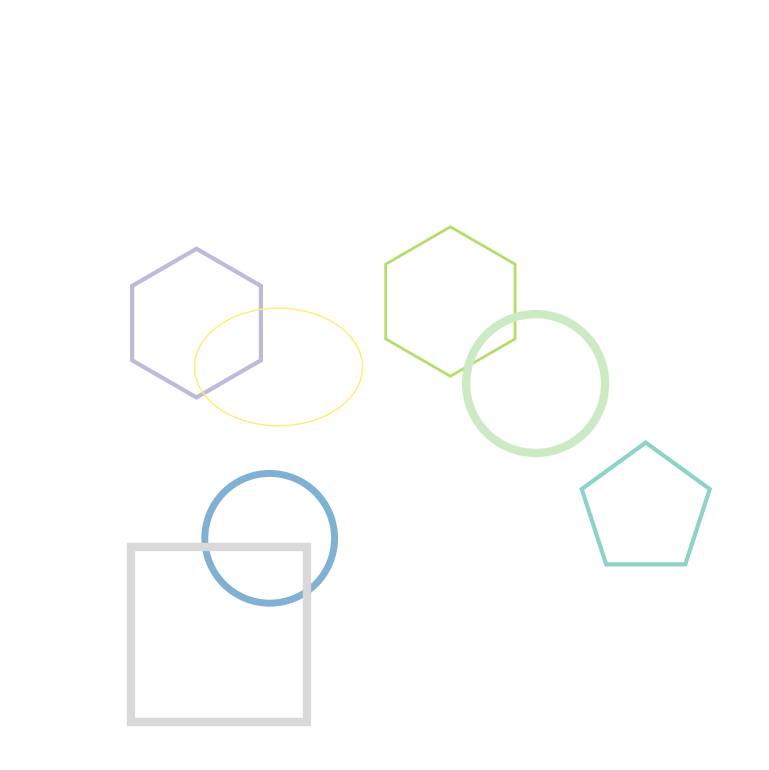[{"shape": "pentagon", "thickness": 1.5, "radius": 0.44, "center": [0.839, 0.338]}, {"shape": "hexagon", "thickness": 1.5, "radius": 0.48, "center": [0.255, 0.58]}, {"shape": "circle", "thickness": 2.5, "radius": 0.42, "center": [0.35, 0.301]}, {"shape": "hexagon", "thickness": 1, "radius": 0.49, "center": [0.585, 0.608]}, {"shape": "square", "thickness": 3, "radius": 0.57, "center": [0.284, 0.176]}, {"shape": "circle", "thickness": 3, "radius": 0.45, "center": [0.696, 0.502]}, {"shape": "oval", "thickness": 0.5, "radius": 0.55, "center": [0.362, 0.523]}]